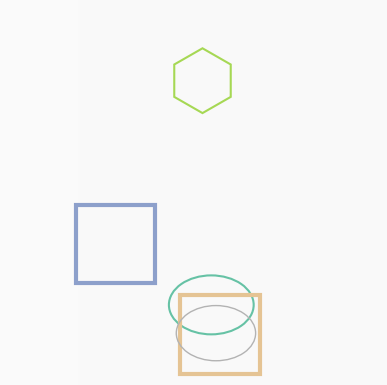[{"shape": "oval", "thickness": 1.5, "radius": 0.55, "center": [0.545, 0.208]}, {"shape": "square", "thickness": 3, "radius": 0.51, "center": [0.298, 0.367]}, {"shape": "hexagon", "thickness": 1.5, "radius": 0.42, "center": [0.523, 0.79]}, {"shape": "square", "thickness": 3, "radius": 0.51, "center": [0.568, 0.131]}, {"shape": "oval", "thickness": 1, "radius": 0.51, "center": [0.557, 0.135]}]